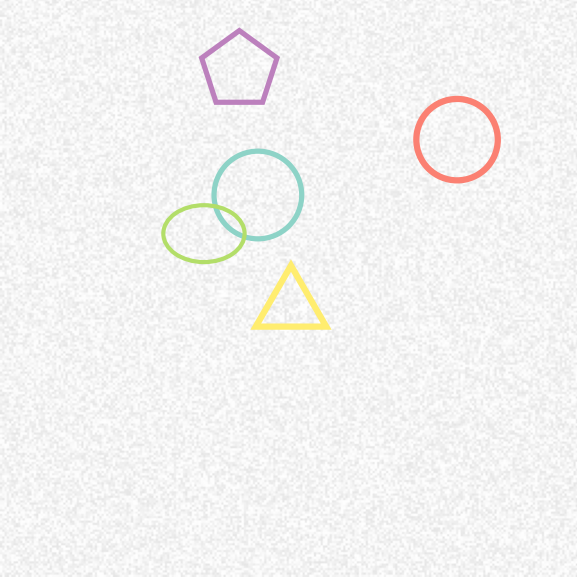[{"shape": "circle", "thickness": 2.5, "radius": 0.38, "center": [0.447, 0.661]}, {"shape": "circle", "thickness": 3, "radius": 0.35, "center": [0.791, 0.757]}, {"shape": "oval", "thickness": 2, "radius": 0.35, "center": [0.353, 0.595]}, {"shape": "pentagon", "thickness": 2.5, "radius": 0.34, "center": [0.414, 0.878]}, {"shape": "triangle", "thickness": 3, "radius": 0.35, "center": [0.504, 0.469]}]